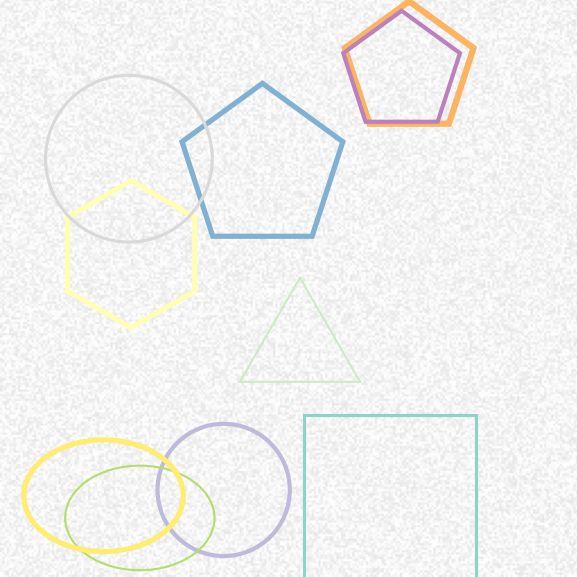[{"shape": "square", "thickness": 1.5, "radius": 0.74, "center": [0.675, 0.132]}, {"shape": "hexagon", "thickness": 2.5, "radius": 0.64, "center": [0.227, 0.559]}, {"shape": "circle", "thickness": 2, "radius": 0.57, "center": [0.387, 0.151]}, {"shape": "pentagon", "thickness": 2.5, "radius": 0.73, "center": [0.454, 0.708]}, {"shape": "pentagon", "thickness": 3, "radius": 0.59, "center": [0.709, 0.88]}, {"shape": "oval", "thickness": 1, "radius": 0.65, "center": [0.242, 0.102]}, {"shape": "circle", "thickness": 1.5, "radius": 0.72, "center": [0.223, 0.724]}, {"shape": "pentagon", "thickness": 2, "radius": 0.53, "center": [0.695, 0.874]}, {"shape": "triangle", "thickness": 1, "radius": 0.6, "center": [0.519, 0.398]}, {"shape": "oval", "thickness": 2.5, "radius": 0.69, "center": [0.179, 0.141]}]